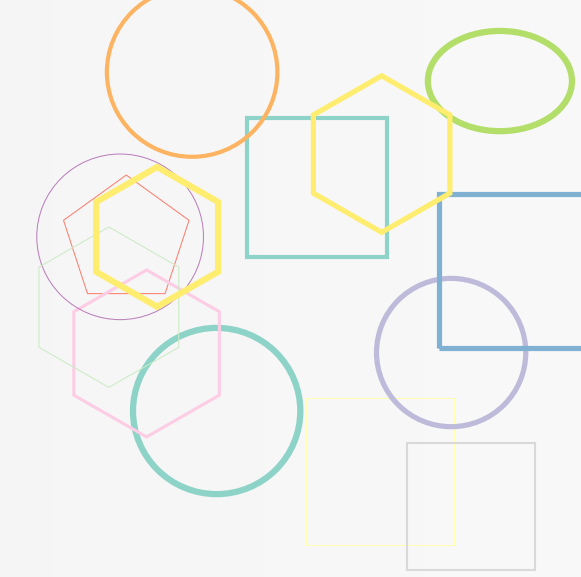[{"shape": "circle", "thickness": 3, "radius": 0.72, "center": [0.373, 0.287]}, {"shape": "square", "thickness": 2, "radius": 0.6, "center": [0.546, 0.675]}, {"shape": "square", "thickness": 0.5, "radius": 0.64, "center": [0.654, 0.183]}, {"shape": "circle", "thickness": 2.5, "radius": 0.64, "center": [0.776, 0.389]}, {"shape": "pentagon", "thickness": 0.5, "radius": 0.57, "center": [0.217, 0.583]}, {"shape": "square", "thickness": 2.5, "radius": 0.66, "center": [0.887, 0.53]}, {"shape": "circle", "thickness": 2, "radius": 0.73, "center": [0.331, 0.874]}, {"shape": "oval", "thickness": 3, "radius": 0.62, "center": [0.86, 0.859]}, {"shape": "hexagon", "thickness": 1.5, "radius": 0.72, "center": [0.252, 0.387]}, {"shape": "square", "thickness": 1, "radius": 0.55, "center": [0.81, 0.122]}, {"shape": "circle", "thickness": 0.5, "radius": 0.72, "center": [0.207, 0.589]}, {"shape": "hexagon", "thickness": 0.5, "radius": 0.69, "center": [0.187, 0.467]}, {"shape": "hexagon", "thickness": 3, "radius": 0.6, "center": [0.27, 0.589]}, {"shape": "hexagon", "thickness": 2.5, "radius": 0.68, "center": [0.657, 0.732]}]